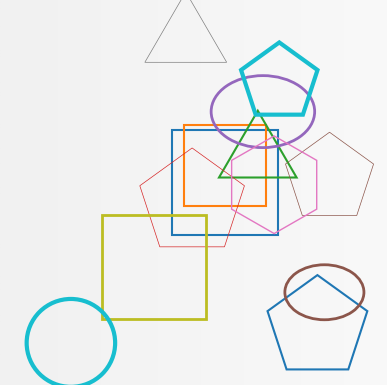[{"shape": "pentagon", "thickness": 1.5, "radius": 0.68, "center": [0.819, 0.15]}, {"shape": "square", "thickness": 1.5, "radius": 0.69, "center": [0.581, 0.526]}, {"shape": "square", "thickness": 1.5, "radius": 0.53, "center": [0.58, 0.571]}, {"shape": "triangle", "thickness": 1.5, "radius": 0.58, "center": [0.665, 0.597]}, {"shape": "pentagon", "thickness": 0.5, "radius": 0.71, "center": [0.496, 0.474]}, {"shape": "oval", "thickness": 2, "radius": 0.67, "center": [0.678, 0.71]}, {"shape": "oval", "thickness": 2, "radius": 0.51, "center": [0.837, 0.241]}, {"shape": "pentagon", "thickness": 0.5, "radius": 0.6, "center": [0.85, 0.537]}, {"shape": "hexagon", "thickness": 1, "radius": 0.63, "center": [0.708, 0.52]}, {"shape": "triangle", "thickness": 0.5, "radius": 0.61, "center": [0.479, 0.899]}, {"shape": "square", "thickness": 2, "radius": 0.67, "center": [0.397, 0.307]}, {"shape": "circle", "thickness": 3, "radius": 0.57, "center": [0.183, 0.109]}, {"shape": "pentagon", "thickness": 3, "radius": 0.52, "center": [0.721, 0.786]}]